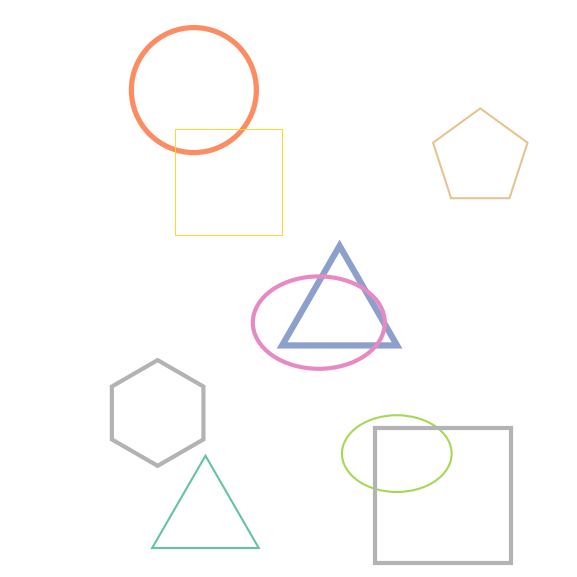[{"shape": "triangle", "thickness": 1, "radius": 0.53, "center": [0.356, 0.104]}, {"shape": "circle", "thickness": 2.5, "radius": 0.54, "center": [0.336, 0.843]}, {"shape": "triangle", "thickness": 3, "radius": 0.57, "center": [0.588, 0.458]}, {"shape": "oval", "thickness": 2, "radius": 0.57, "center": [0.552, 0.441]}, {"shape": "oval", "thickness": 1, "radius": 0.47, "center": [0.687, 0.214]}, {"shape": "square", "thickness": 0.5, "radius": 0.46, "center": [0.396, 0.684]}, {"shape": "pentagon", "thickness": 1, "radius": 0.43, "center": [0.832, 0.725]}, {"shape": "square", "thickness": 2, "radius": 0.59, "center": [0.767, 0.141]}, {"shape": "hexagon", "thickness": 2, "radius": 0.46, "center": [0.273, 0.284]}]